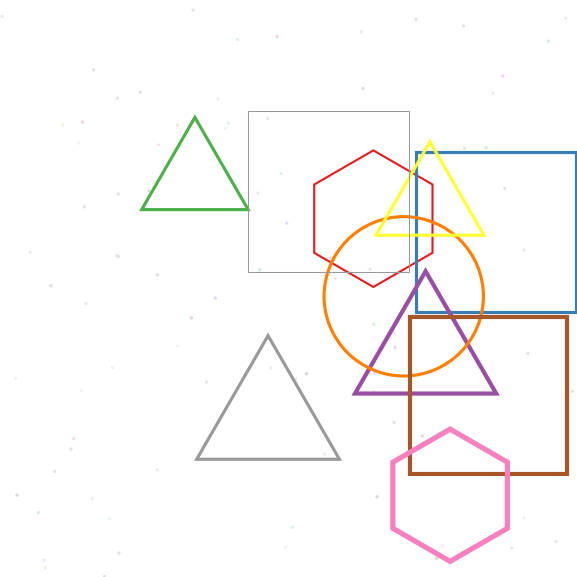[{"shape": "hexagon", "thickness": 1, "radius": 0.59, "center": [0.646, 0.62]}, {"shape": "square", "thickness": 1.5, "radius": 0.69, "center": [0.858, 0.598]}, {"shape": "triangle", "thickness": 1.5, "radius": 0.53, "center": [0.337, 0.689]}, {"shape": "triangle", "thickness": 2, "radius": 0.71, "center": [0.737, 0.388]}, {"shape": "circle", "thickness": 1.5, "radius": 0.69, "center": [0.699, 0.486]}, {"shape": "triangle", "thickness": 1.5, "radius": 0.54, "center": [0.745, 0.646]}, {"shape": "square", "thickness": 2, "radius": 0.68, "center": [0.845, 0.315]}, {"shape": "hexagon", "thickness": 2.5, "radius": 0.57, "center": [0.779, 0.142]}, {"shape": "square", "thickness": 0.5, "radius": 0.7, "center": [0.568, 0.668]}, {"shape": "triangle", "thickness": 1.5, "radius": 0.71, "center": [0.464, 0.275]}]